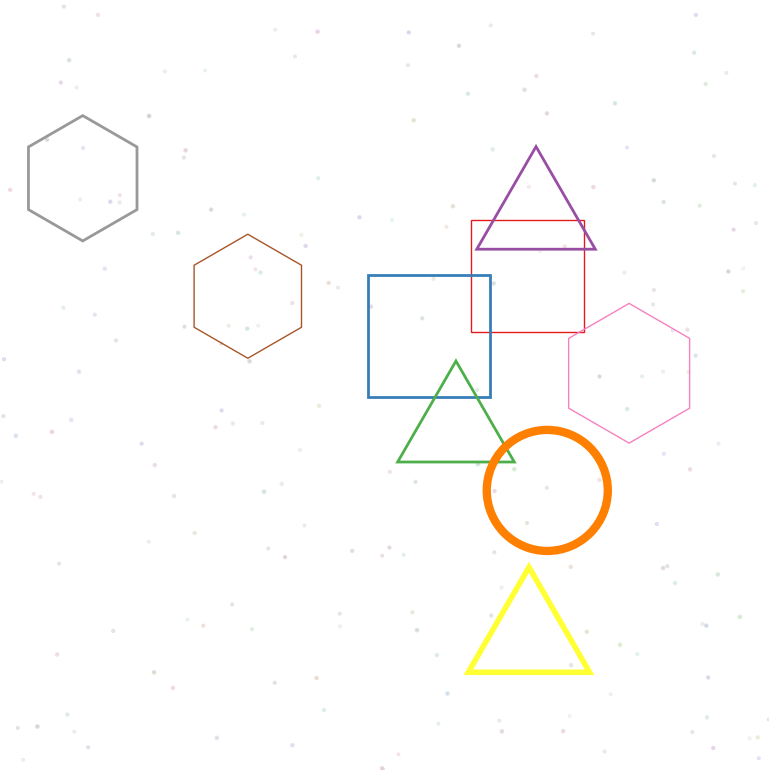[{"shape": "square", "thickness": 0.5, "radius": 0.37, "center": [0.685, 0.641]}, {"shape": "square", "thickness": 1, "radius": 0.4, "center": [0.558, 0.564]}, {"shape": "triangle", "thickness": 1, "radius": 0.44, "center": [0.592, 0.444]}, {"shape": "triangle", "thickness": 1, "radius": 0.44, "center": [0.696, 0.721]}, {"shape": "circle", "thickness": 3, "radius": 0.39, "center": [0.711, 0.363]}, {"shape": "triangle", "thickness": 2, "radius": 0.45, "center": [0.687, 0.172]}, {"shape": "hexagon", "thickness": 0.5, "radius": 0.4, "center": [0.322, 0.615]}, {"shape": "hexagon", "thickness": 0.5, "radius": 0.45, "center": [0.817, 0.515]}, {"shape": "hexagon", "thickness": 1, "radius": 0.41, "center": [0.107, 0.768]}]